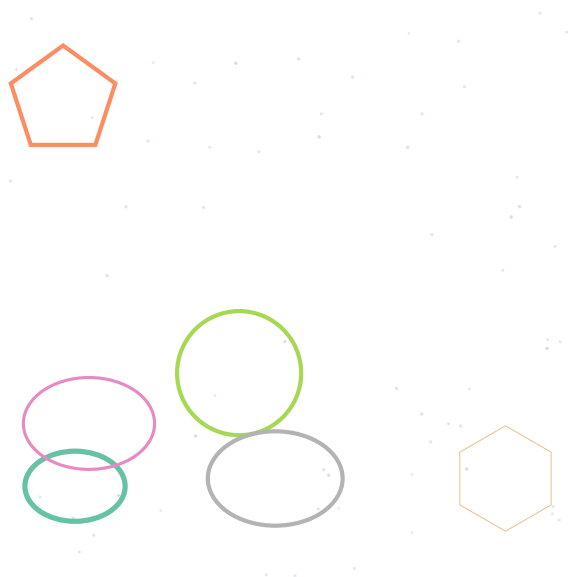[{"shape": "oval", "thickness": 2.5, "radius": 0.43, "center": [0.13, 0.157]}, {"shape": "pentagon", "thickness": 2, "radius": 0.48, "center": [0.109, 0.825]}, {"shape": "oval", "thickness": 1.5, "radius": 0.57, "center": [0.154, 0.266]}, {"shape": "circle", "thickness": 2, "radius": 0.54, "center": [0.414, 0.353]}, {"shape": "hexagon", "thickness": 0.5, "radius": 0.46, "center": [0.875, 0.171]}, {"shape": "oval", "thickness": 2, "radius": 0.58, "center": [0.477, 0.171]}]